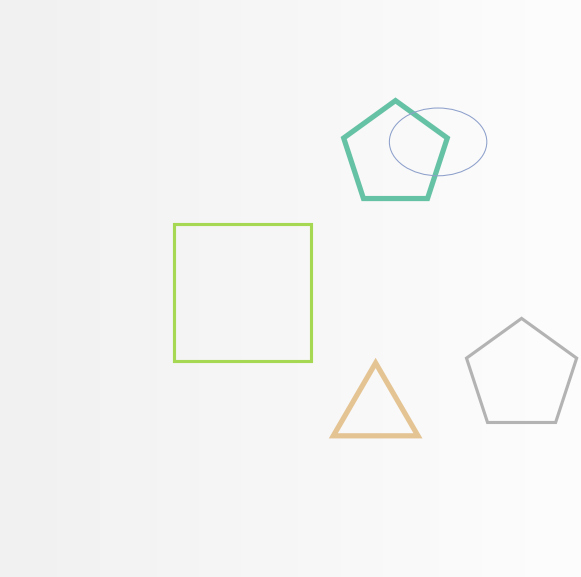[{"shape": "pentagon", "thickness": 2.5, "radius": 0.47, "center": [0.68, 0.731]}, {"shape": "oval", "thickness": 0.5, "radius": 0.42, "center": [0.754, 0.753]}, {"shape": "square", "thickness": 1.5, "radius": 0.59, "center": [0.418, 0.493]}, {"shape": "triangle", "thickness": 2.5, "radius": 0.42, "center": [0.646, 0.287]}, {"shape": "pentagon", "thickness": 1.5, "radius": 0.5, "center": [0.897, 0.348]}]